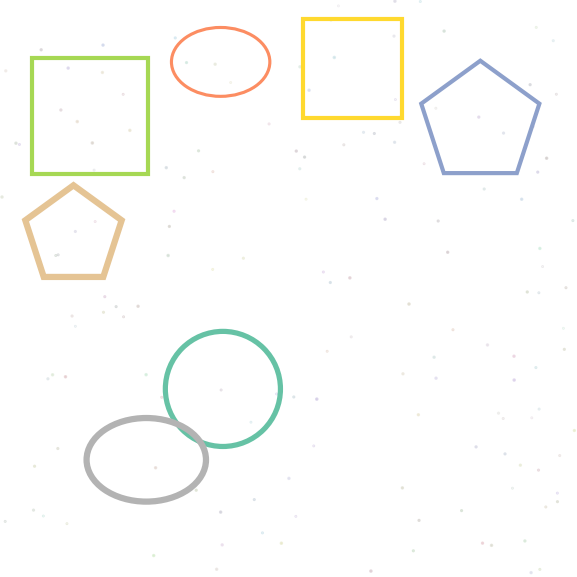[{"shape": "circle", "thickness": 2.5, "radius": 0.5, "center": [0.386, 0.326]}, {"shape": "oval", "thickness": 1.5, "radius": 0.43, "center": [0.382, 0.892]}, {"shape": "pentagon", "thickness": 2, "radius": 0.54, "center": [0.832, 0.786]}, {"shape": "square", "thickness": 2, "radius": 0.5, "center": [0.156, 0.799]}, {"shape": "square", "thickness": 2, "radius": 0.43, "center": [0.61, 0.881]}, {"shape": "pentagon", "thickness": 3, "radius": 0.44, "center": [0.127, 0.591]}, {"shape": "oval", "thickness": 3, "radius": 0.52, "center": [0.253, 0.203]}]